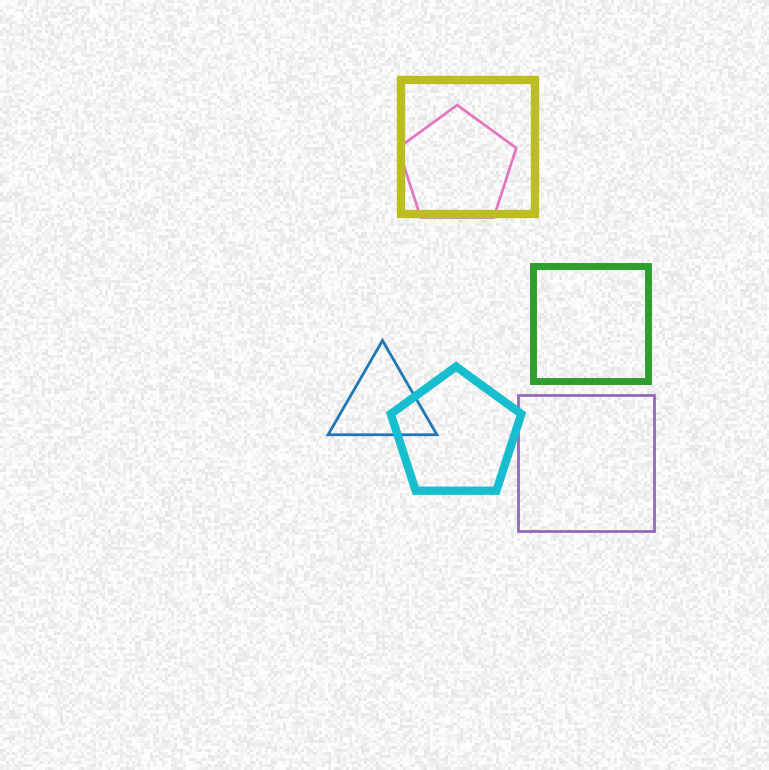[{"shape": "triangle", "thickness": 1, "radius": 0.41, "center": [0.497, 0.476]}, {"shape": "square", "thickness": 2.5, "radius": 0.37, "center": [0.767, 0.58]}, {"shape": "square", "thickness": 1, "radius": 0.44, "center": [0.761, 0.398]}, {"shape": "pentagon", "thickness": 1, "radius": 0.4, "center": [0.594, 0.783]}, {"shape": "square", "thickness": 3, "radius": 0.44, "center": [0.608, 0.809]}, {"shape": "pentagon", "thickness": 3, "radius": 0.45, "center": [0.592, 0.435]}]